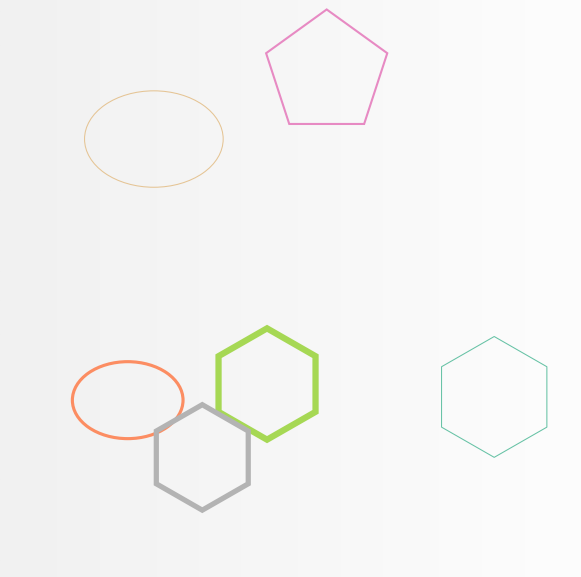[{"shape": "hexagon", "thickness": 0.5, "radius": 0.52, "center": [0.85, 0.312]}, {"shape": "oval", "thickness": 1.5, "radius": 0.48, "center": [0.22, 0.306]}, {"shape": "pentagon", "thickness": 1, "radius": 0.55, "center": [0.562, 0.873]}, {"shape": "hexagon", "thickness": 3, "radius": 0.48, "center": [0.459, 0.334]}, {"shape": "oval", "thickness": 0.5, "radius": 0.6, "center": [0.265, 0.758]}, {"shape": "hexagon", "thickness": 2.5, "radius": 0.46, "center": [0.348, 0.207]}]